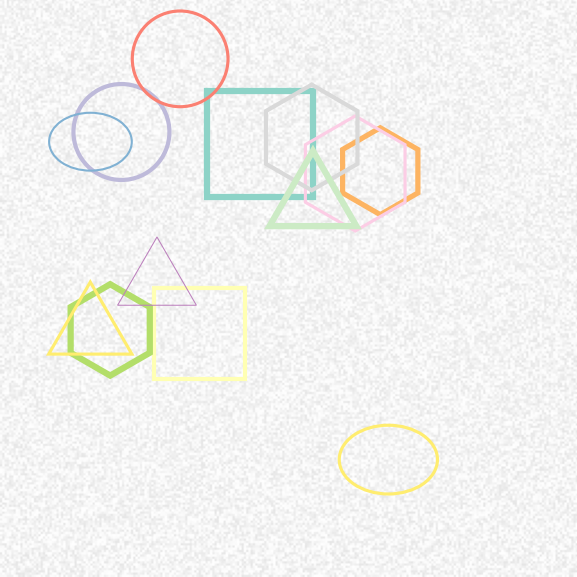[{"shape": "square", "thickness": 3, "radius": 0.46, "center": [0.45, 0.75]}, {"shape": "square", "thickness": 2, "radius": 0.39, "center": [0.346, 0.422]}, {"shape": "circle", "thickness": 2, "radius": 0.42, "center": [0.21, 0.771]}, {"shape": "circle", "thickness": 1.5, "radius": 0.41, "center": [0.312, 0.897]}, {"shape": "oval", "thickness": 1, "radius": 0.36, "center": [0.157, 0.754]}, {"shape": "hexagon", "thickness": 2.5, "radius": 0.38, "center": [0.658, 0.703]}, {"shape": "hexagon", "thickness": 3, "radius": 0.4, "center": [0.191, 0.428]}, {"shape": "hexagon", "thickness": 1.5, "radius": 0.5, "center": [0.615, 0.699]}, {"shape": "hexagon", "thickness": 2, "radius": 0.46, "center": [0.54, 0.761]}, {"shape": "triangle", "thickness": 0.5, "radius": 0.39, "center": [0.272, 0.51]}, {"shape": "triangle", "thickness": 3, "radius": 0.43, "center": [0.542, 0.651]}, {"shape": "triangle", "thickness": 1.5, "radius": 0.42, "center": [0.156, 0.428]}, {"shape": "oval", "thickness": 1.5, "radius": 0.43, "center": [0.672, 0.203]}]